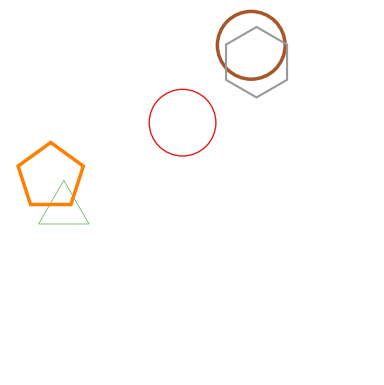[{"shape": "circle", "thickness": 1, "radius": 0.43, "center": [0.474, 0.681]}, {"shape": "triangle", "thickness": 0.5, "radius": 0.38, "center": [0.166, 0.456]}, {"shape": "pentagon", "thickness": 2.5, "radius": 0.45, "center": [0.132, 0.541]}, {"shape": "circle", "thickness": 2.5, "radius": 0.44, "center": [0.653, 0.882]}, {"shape": "hexagon", "thickness": 1.5, "radius": 0.46, "center": [0.666, 0.838]}]